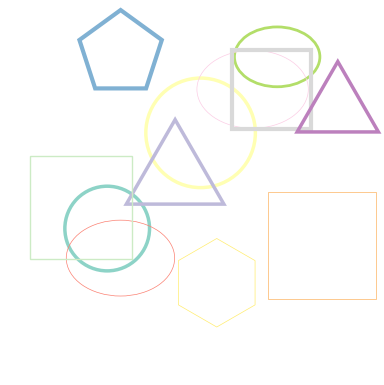[{"shape": "circle", "thickness": 2.5, "radius": 0.55, "center": [0.278, 0.406]}, {"shape": "circle", "thickness": 2.5, "radius": 0.71, "center": [0.521, 0.655]}, {"shape": "triangle", "thickness": 2.5, "radius": 0.73, "center": [0.455, 0.543]}, {"shape": "oval", "thickness": 0.5, "radius": 0.7, "center": [0.313, 0.33]}, {"shape": "pentagon", "thickness": 3, "radius": 0.56, "center": [0.313, 0.861]}, {"shape": "square", "thickness": 0.5, "radius": 0.7, "center": [0.836, 0.362]}, {"shape": "oval", "thickness": 2, "radius": 0.55, "center": [0.72, 0.852]}, {"shape": "oval", "thickness": 0.5, "radius": 0.72, "center": [0.656, 0.768]}, {"shape": "square", "thickness": 3, "radius": 0.51, "center": [0.705, 0.767]}, {"shape": "triangle", "thickness": 2.5, "radius": 0.61, "center": [0.877, 0.718]}, {"shape": "square", "thickness": 1, "radius": 0.66, "center": [0.21, 0.461]}, {"shape": "hexagon", "thickness": 0.5, "radius": 0.57, "center": [0.563, 0.266]}]